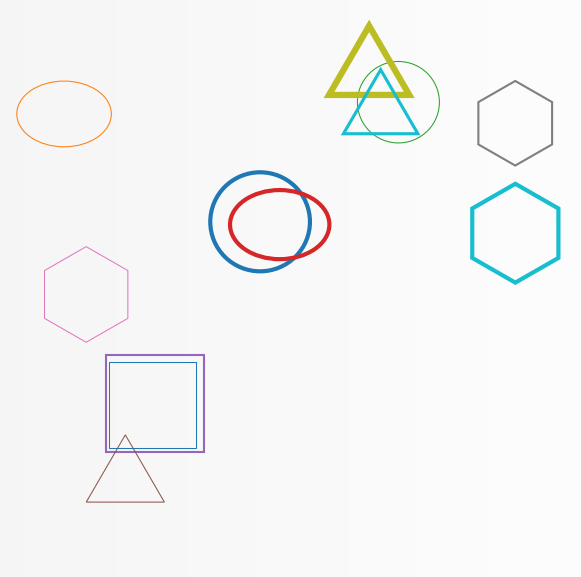[{"shape": "square", "thickness": 0.5, "radius": 0.37, "center": [0.262, 0.298]}, {"shape": "circle", "thickness": 2, "radius": 0.43, "center": [0.447, 0.615]}, {"shape": "oval", "thickness": 0.5, "radius": 0.41, "center": [0.11, 0.802]}, {"shape": "circle", "thickness": 0.5, "radius": 0.35, "center": [0.685, 0.822]}, {"shape": "oval", "thickness": 2, "radius": 0.43, "center": [0.481, 0.61]}, {"shape": "square", "thickness": 1, "radius": 0.42, "center": [0.267, 0.3]}, {"shape": "triangle", "thickness": 0.5, "radius": 0.39, "center": [0.216, 0.169]}, {"shape": "hexagon", "thickness": 0.5, "radius": 0.41, "center": [0.148, 0.489]}, {"shape": "hexagon", "thickness": 1, "radius": 0.37, "center": [0.886, 0.786]}, {"shape": "triangle", "thickness": 3, "radius": 0.4, "center": [0.635, 0.875]}, {"shape": "hexagon", "thickness": 2, "radius": 0.43, "center": [0.887, 0.595]}, {"shape": "triangle", "thickness": 1.5, "radius": 0.37, "center": [0.655, 0.804]}]